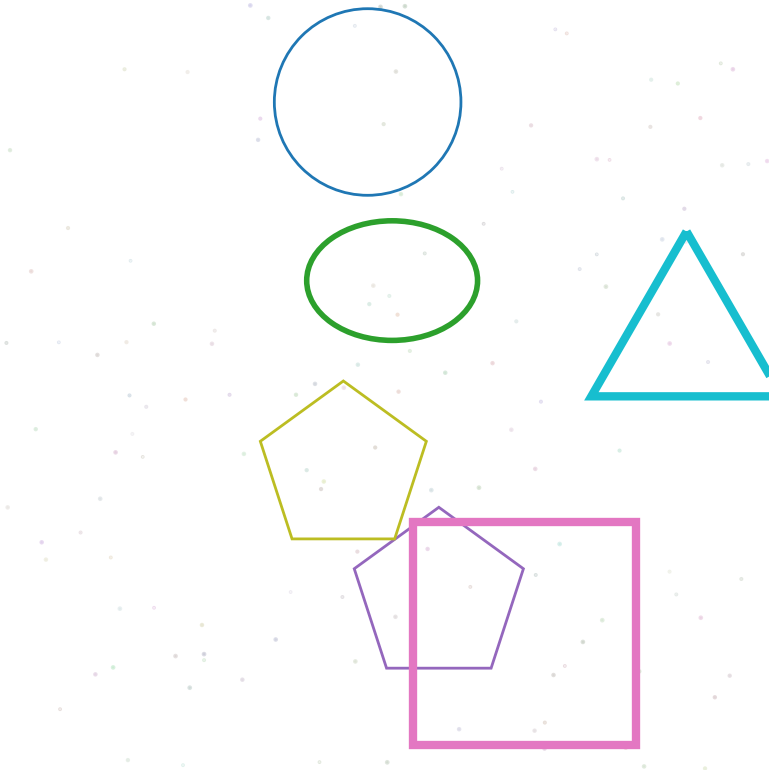[{"shape": "circle", "thickness": 1, "radius": 0.61, "center": [0.477, 0.868]}, {"shape": "oval", "thickness": 2, "radius": 0.55, "center": [0.509, 0.636]}, {"shape": "pentagon", "thickness": 1, "radius": 0.58, "center": [0.57, 0.226]}, {"shape": "square", "thickness": 3, "radius": 0.72, "center": [0.682, 0.178]}, {"shape": "pentagon", "thickness": 1, "radius": 0.57, "center": [0.446, 0.392]}, {"shape": "triangle", "thickness": 3, "radius": 0.71, "center": [0.892, 0.557]}]